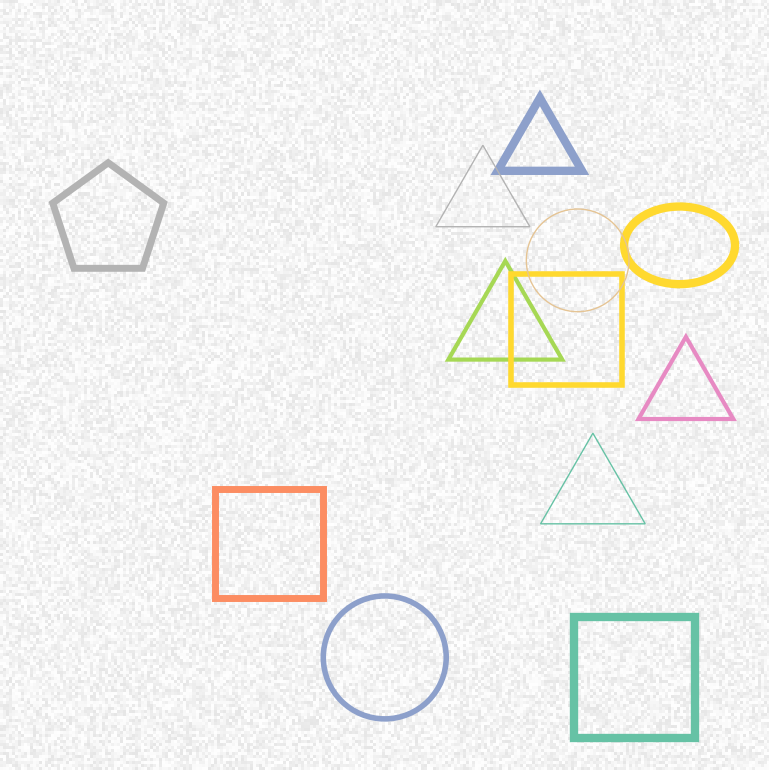[{"shape": "triangle", "thickness": 0.5, "radius": 0.39, "center": [0.77, 0.359]}, {"shape": "square", "thickness": 3, "radius": 0.39, "center": [0.824, 0.12]}, {"shape": "square", "thickness": 2.5, "radius": 0.35, "center": [0.349, 0.294]}, {"shape": "triangle", "thickness": 3, "radius": 0.32, "center": [0.701, 0.81]}, {"shape": "circle", "thickness": 2, "radius": 0.4, "center": [0.5, 0.146]}, {"shape": "triangle", "thickness": 1.5, "radius": 0.36, "center": [0.891, 0.491]}, {"shape": "triangle", "thickness": 1.5, "radius": 0.43, "center": [0.656, 0.576]}, {"shape": "square", "thickness": 2, "radius": 0.36, "center": [0.735, 0.572]}, {"shape": "oval", "thickness": 3, "radius": 0.36, "center": [0.883, 0.681]}, {"shape": "circle", "thickness": 0.5, "radius": 0.33, "center": [0.75, 0.662]}, {"shape": "triangle", "thickness": 0.5, "radius": 0.35, "center": [0.627, 0.741]}, {"shape": "pentagon", "thickness": 2.5, "radius": 0.38, "center": [0.141, 0.713]}]